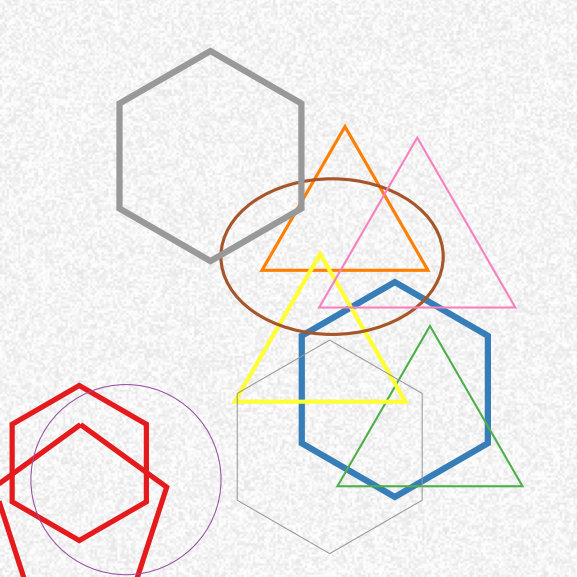[{"shape": "hexagon", "thickness": 2.5, "radius": 0.67, "center": [0.137, 0.197]}, {"shape": "pentagon", "thickness": 2.5, "radius": 0.78, "center": [0.139, 0.107]}, {"shape": "hexagon", "thickness": 3, "radius": 0.93, "center": [0.684, 0.325]}, {"shape": "triangle", "thickness": 1, "radius": 0.93, "center": [0.745, 0.25]}, {"shape": "circle", "thickness": 0.5, "radius": 0.82, "center": [0.218, 0.169]}, {"shape": "triangle", "thickness": 1.5, "radius": 0.83, "center": [0.597, 0.614]}, {"shape": "triangle", "thickness": 2, "radius": 0.85, "center": [0.554, 0.389]}, {"shape": "oval", "thickness": 1.5, "radius": 0.96, "center": [0.575, 0.555]}, {"shape": "triangle", "thickness": 1, "radius": 0.98, "center": [0.722, 0.565]}, {"shape": "hexagon", "thickness": 3, "radius": 0.91, "center": [0.364, 0.729]}, {"shape": "hexagon", "thickness": 0.5, "radius": 0.92, "center": [0.571, 0.225]}]